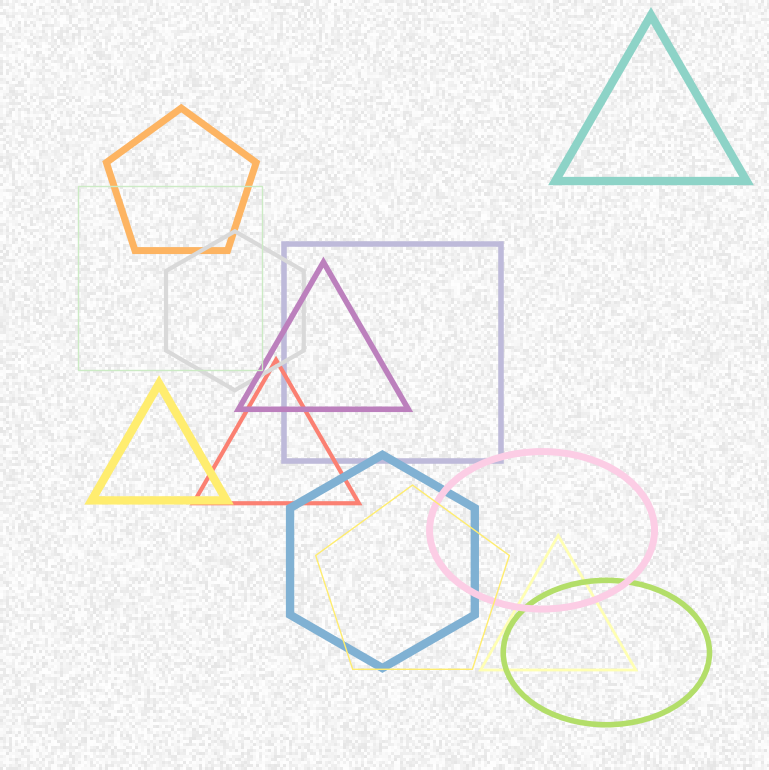[{"shape": "triangle", "thickness": 3, "radius": 0.72, "center": [0.845, 0.837]}, {"shape": "triangle", "thickness": 1, "radius": 0.58, "center": [0.725, 0.188]}, {"shape": "square", "thickness": 2, "radius": 0.71, "center": [0.51, 0.542]}, {"shape": "triangle", "thickness": 1.5, "radius": 0.62, "center": [0.359, 0.409]}, {"shape": "hexagon", "thickness": 3, "radius": 0.69, "center": [0.497, 0.271]}, {"shape": "pentagon", "thickness": 2.5, "radius": 0.51, "center": [0.235, 0.757]}, {"shape": "oval", "thickness": 2, "radius": 0.67, "center": [0.787, 0.153]}, {"shape": "oval", "thickness": 2.5, "radius": 0.73, "center": [0.704, 0.311]}, {"shape": "hexagon", "thickness": 1.5, "radius": 0.52, "center": [0.305, 0.596]}, {"shape": "triangle", "thickness": 2, "radius": 0.64, "center": [0.42, 0.532]}, {"shape": "square", "thickness": 0.5, "radius": 0.6, "center": [0.221, 0.639]}, {"shape": "triangle", "thickness": 3, "radius": 0.51, "center": [0.207, 0.401]}, {"shape": "pentagon", "thickness": 0.5, "radius": 0.66, "center": [0.536, 0.238]}]